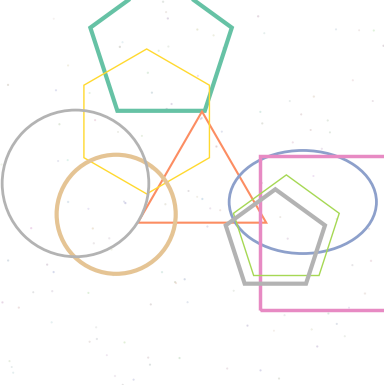[{"shape": "pentagon", "thickness": 3, "radius": 0.97, "center": [0.418, 0.868]}, {"shape": "triangle", "thickness": 1.5, "radius": 0.96, "center": [0.525, 0.518]}, {"shape": "oval", "thickness": 2, "radius": 0.96, "center": [0.786, 0.475]}, {"shape": "square", "thickness": 2.5, "radius": 1.0, "center": [0.874, 0.396]}, {"shape": "pentagon", "thickness": 1, "radius": 0.72, "center": [0.744, 0.401]}, {"shape": "hexagon", "thickness": 1, "radius": 0.94, "center": [0.381, 0.685]}, {"shape": "circle", "thickness": 3, "radius": 0.77, "center": [0.302, 0.443]}, {"shape": "pentagon", "thickness": 3, "radius": 0.68, "center": [0.715, 0.373]}, {"shape": "circle", "thickness": 2, "radius": 0.95, "center": [0.196, 0.524]}]